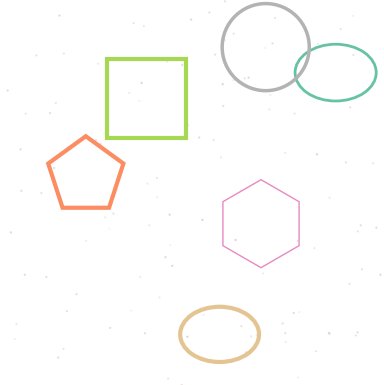[{"shape": "oval", "thickness": 2, "radius": 0.53, "center": [0.872, 0.811]}, {"shape": "pentagon", "thickness": 3, "radius": 0.51, "center": [0.223, 0.543]}, {"shape": "hexagon", "thickness": 1, "radius": 0.57, "center": [0.678, 0.419]}, {"shape": "square", "thickness": 3, "radius": 0.51, "center": [0.38, 0.745]}, {"shape": "oval", "thickness": 3, "radius": 0.51, "center": [0.57, 0.131]}, {"shape": "circle", "thickness": 2.5, "radius": 0.57, "center": [0.69, 0.878]}]